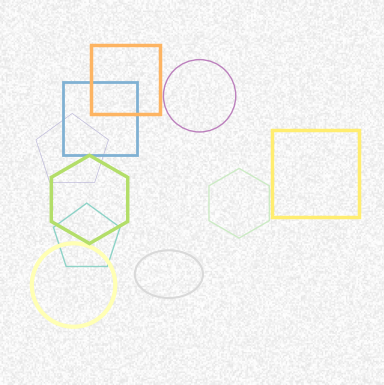[{"shape": "pentagon", "thickness": 1, "radius": 0.45, "center": [0.225, 0.381]}, {"shape": "circle", "thickness": 3, "radius": 0.54, "center": [0.191, 0.26]}, {"shape": "pentagon", "thickness": 0.5, "radius": 0.5, "center": [0.188, 0.606]}, {"shape": "square", "thickness": 2, "radius": 0.48, "center": [0.26, 0.692]}, {"shape": "square", "thickness": 2.5, "radius": 0.45, "center": [0.326, 0.793]}, {"shape": "hexagon", "thickness": 2.5, "radius": 0.57, "center": [0.232, 0.482]}, {"shape": "oval", "thickness": 1.5, "radius": 0.44, "center": [0.439, 0.288]}, {"shape": "circle", "thickness": 1, "radius": 0.47, "center": [0.518, 0.751]}, {"shape": "hexagon", "thickness": 1, "radius": 0.45, "center": [0.621, 0.472]}, {"shape": "square", "thickness": 2.5, "radius": 0.57, "center": [0.819, 0.55]}]